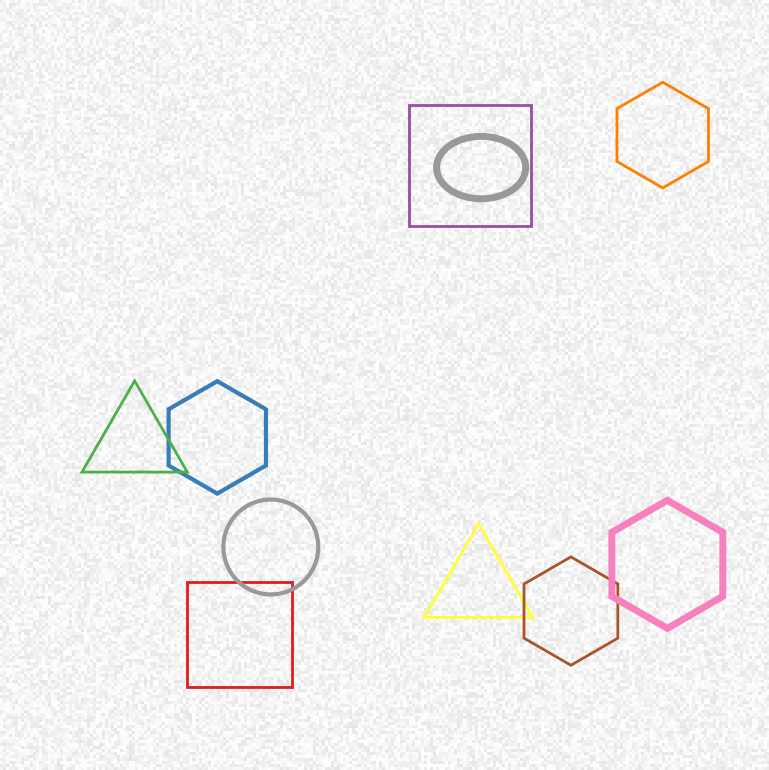[{"shape": "square", "thickness": 1, "radius": 0.34, "center": [0.311, 0.176]}, {"shape": "hexagon", "thickness": 1.5, "radius": 0.36, "center": [0.282, 0.432]}, {"shape": "triangle", "thickness": 1, "radius": 0.39, "center": [0.175, 0.426]}, {"shape": "square", "thickness": 1, "radius": 0.4, "center": [0.611, 0.785]}, {"shape": "hexagon", "thickness": 1, "radius": 0.34, "center": [0.861, 0.825]}, {"shape": "triangle", "thickness": 1, "radius": 0.41, "center": [0.621, 0.239]}, {"shape": "hexagon", "thickness": 1, "radius": 0.35, "center": [0.741, 0.206]}, {"shape": "hexagon", "thickness": 2.5, "radius": 0.42, "center": [0.867, 0.267]}, {"shape": "oval", "thickness": 2.5, "radius": 0.29, "center": [0.625, 0.782]}, {"shape": "circle", "thickness": 1.5, "radius": 0.31, "center": [0.352, 0.29]}]